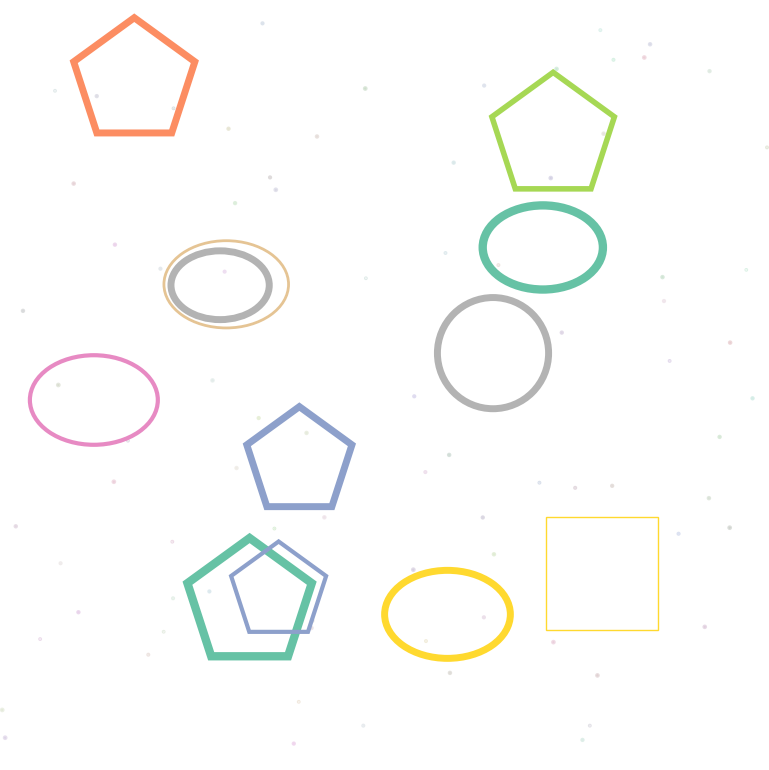[{"shape": "pentagon", "thickness": 3, "radius": 0.42, "center": [0.324, 0.216]}, {"shape": "oval", "thickness": 3, "radius": 0.39, "center": [0.705, 0.679]}, {"shape": "pentagon", "thickness": 2.5, "radius": 0.41, "center": [0.174, 0.894]}, {"shape": "pentagon", "thickness": 1.5, "radius": 0.32, "center": [0.362, 0.232]}, {"shape": "pentagon", "thickness": 2.5, "radius": 0.36, "center": [0.389, 0.4]}, {"shape": "oval", "thickness": 1.5, "radius": 0.42, "center": [0.122, 0.481]}, {"shape": "pentagon", "thickness": 2, "radius": 0.42, "center": [0.718, 0.822]}, {"shape": "square", "thickness": 0.5, "radius": 0.36, "center": [0.781, 0.255]}, {"shape": "oval", "thickness": 2.5, "radius": 0.41, "center": [0.581, 0.202]}, {"shape": "oval", "thickness": 1, "radius": 0.4, "center": [0.294, 0.631]}, {"shape": "oval", "thickness": 2.5, "radius": 0.32, "center": [0.286, 0.63]}, {"shape": "circle", "thickness": 2.5, "radius": 0.36, "center": [0.64, 0.541]}]